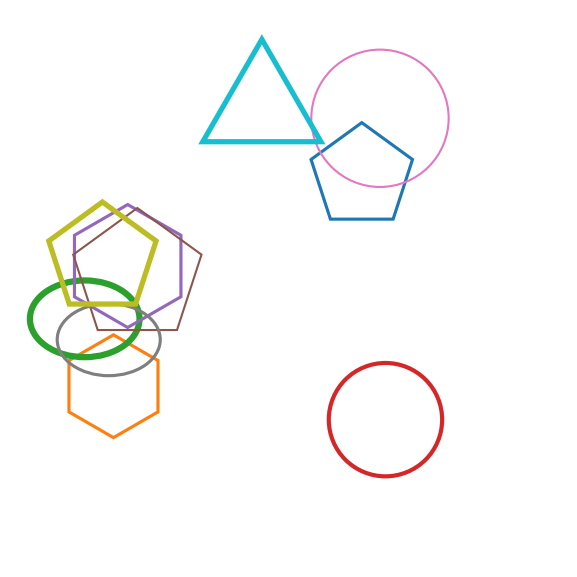[{"shape": "pentagon", "thickness": 1.5, "radius": 0.46, "center": [0.626, 0.694]}, {"shape": "hexagon", "thickness": 1.5, "radius": 0.45, "center": [0.197, 0.33]}, {"shape": "oval", "thickness": 3, "radius": 0.47, "center": [0.147, 0.447]}, {"shape": "circle", "thickness": 2, "radius": 0.49, "center": [0.667, 0.272]}, {"shape": "hexagon", "thickness": 1.5, "radius": 0.53, "center": [0.221, 0.538]}, {"shape": "pentagon", "thickness": 1, "radius": 0.58, "center": [0.238, 0.522]}, {"shape": "circle", "thickness": 1, "radius": 0.59, "center": [0.658, 0.794]}, {"shape": "oval", "thickness": 1.5, "radius": 0.45, "center": [0.188, 0.411]}, {"shape": "pentagon", "thickness": 2.5, "radius": 0.49, "center": [0.177, 0.552]}, {"shape": "triangle", "thickness": 2.5, "radius": 0.59, "center": [0.453, 0.813]}]